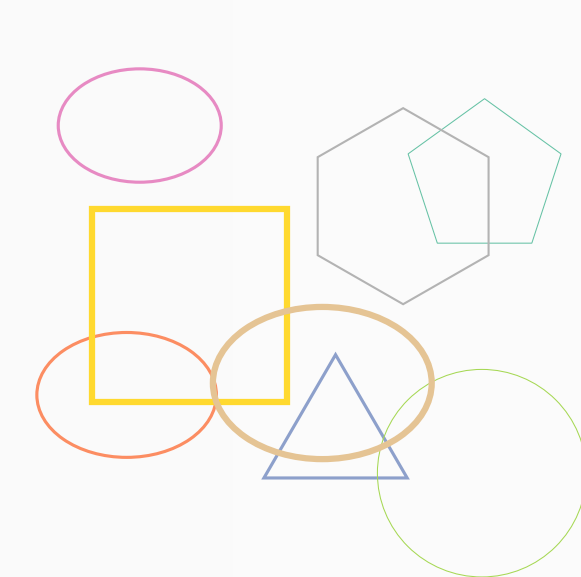[{"shape": "pentagon", "thickness": 0.5, "radius": 0.69, "center": [0.834, 0.69]}, {"shape": "oval", "thickness": 1.5, "radius": 0.77, "center": [0.218, 0.315]}, {"shape": "triangle", "thickness": 1.5, "radius": 0.71, "center": [0.577, 0.243]}, {"shape": "oval", "thickness": 1.5, "radius": 0.7, "center": [0.24, 0.782]}, {"shape": "circle", "thickness": 0.5, "radius": 0.9, "center": [0.829, 0.18]}, {"shape": "square", "thickness": 3, "radius": 0.84, "center": [0.326, 0.47]}, {"shape": "oval", "thickness": 3, "radius": 0.94, "center": [0.555, 0.336]}, {"shape": "hexagon", "thickness": 1, "radius": 0.85, "center": [0.694, 0.642]}]